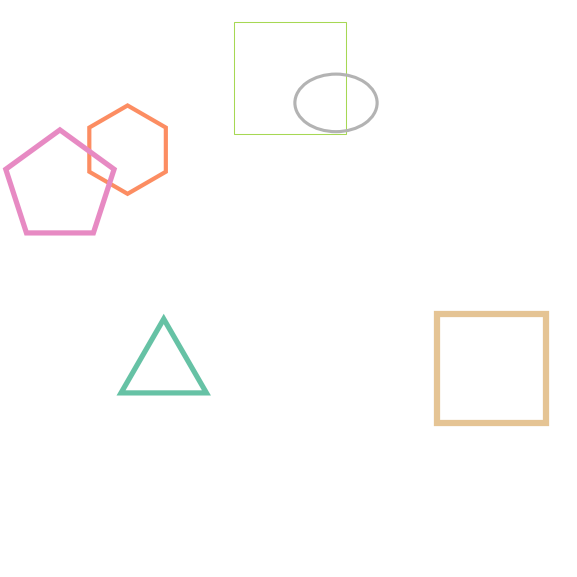[{"shape": "triangle", "thickness": 2.5, "radius": 0.43, "center": [0.284, 0.361]}, {"shape": "hexagon", "thickness": 2, "radius": 0.38, "center": [0.221, 0.74]}, {"shape": "pentagon", "thickness": 2.5, "radius": 0.49, "center": [0.104, 0.676]}, {"shape": "square", "thickness": 0.5, "radius": 0.49, "center": [0.502, 0.863]}, {"shape": "square", "thickness": 3, "radius": 0.47, "center": [0.851, 0.362]}, {"shape": "oval", "thickness": 1.5, "radius": 0.36, "center": [0.582, 0.821]}]